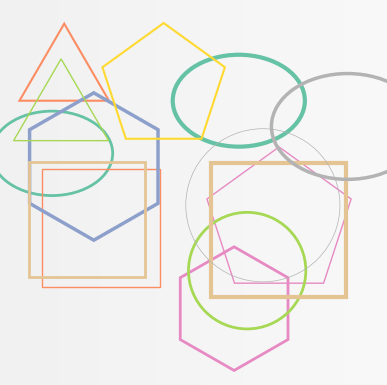[{"shape": "oval", "thickness": 2, "radius": 0.78, "center": [0.134, 0.602]}, {"shape": "oval", "thickness": 3, "radius": 0.85, "center": [0.616, 0.738]}, {"shape": "square", "thickness": 1, "radius": 0.76, "center": [0.26, 0.407]}, {"shape": "triangle", "thickness": 1.5, "radius": 0.67, "center": [0.166, 0.805]}, {"shape": "hexagon", "thickness": 2.5, "radius": 0.96, "center": [0.242, 0.567]}, {"shape": "hexagon", "thickness": 2, "radius": 0.8, "center": [0.604, 0.198]}, {"shape": "pentagon", "thickness": 1, "radius": 0.98, "center": [0.72, 0.423]}, {"shape": "circle", "thickness": 2, "radius": 0.76, "center": [0.638, 0.297]}, {"shape": "triangle", "thickness": 1, "radius": 0.71, "center": [0.158, 0.705]}, {"shape": "pentagon", "thickness": 1.5, "radius": 0.83, "center": [0.422, 0.774]}, {"shape": "square", "thickness": 3, "radius": 0.87, "center": [0.719, 0.403]}, {"shape": "square", "thickness": 2, "radius": 0.75, "center": [0.225, 0.43]}, {"shape": "oval", "thickness": 2.5, "radius": 0.98, "center": [0.897, 0.672]}, {"shape": "circle", "thickness": 0.5, "radius": 0.99, "center": [0.678, 0.467]}]